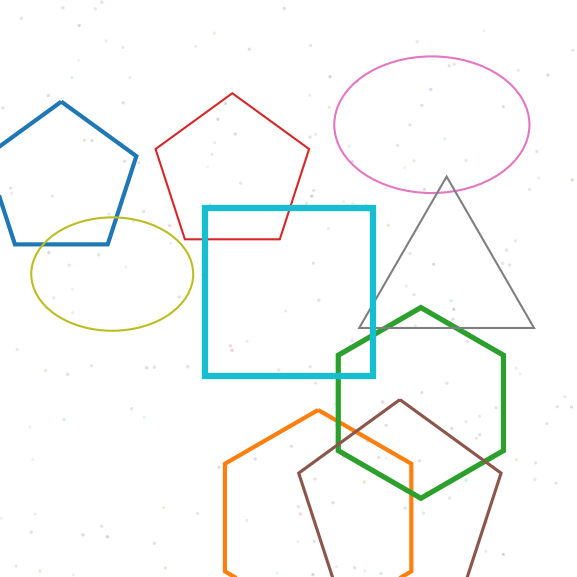[{"shape": "pentagon", "thickness": 2, "radius": 0.68, "center": [0.106, 0.687]}, {"shape": "hexagon", "thickness": 2, "radius": 0.93, "center": [0.551, 0.103]}, {"shape": "hexagon", "thickness": 2.5, "radius": 0.83, "center": [0.729, 0.301]}, {"shape": "pentagon", "thickness": 1, "radius": 0.7, "center": [0.402, 0.698]}, {"shape": "pentagon", "thickness": 1.5, "radius": 0.92, "center": [0.692, 0.123]}, {"shape": "oval", "thickness": 1, "radius": 0.84, "center": [0.748, 0.783]}, {"shape": "triangle", "thickness": 1, "radius": 0.87, "center": [0.773, 0.519]}, {"shape": "oval", "thickness": 1, "radius": 0.7, "center": [0.194, 0.525]}, {"shape": "square", "thickness": 3, "radius": 0.73, "center": [0.5, 0.494]}]